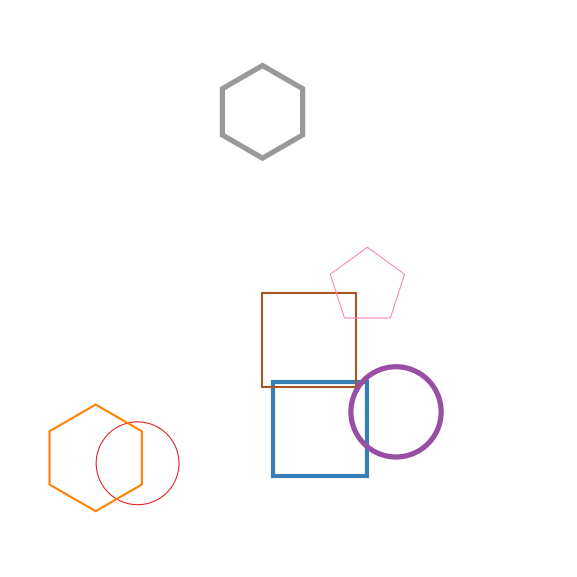[{"shape": "circle", "thickness": 0.5, "radius": 0.36, "center": [0.238, 0.197]}, {"shape": "square", "thickness": 2, "radius": 0.41, "center": [0.554, 0.256]}, {"shape": "circle", "thickness": 2.5, "radius": 0.39, "center": [0.686, 0.286]}, {"shape": "hexagon", "thickness": 1, "radius": 0.46, "center": [0.166, 0.206]}, {"shape": "square", "thickness": 1, "radius": 0.41, "center": [0.535, 0.411]}, {"shape": "pentagon", "thickness": 0.5, "radius": 0.34, "center": [0.636, 0.503]}, {"shape": "hexagon", "thickness": 2.5, "radius": 0.4, "center": [0.455, 0.805]}]